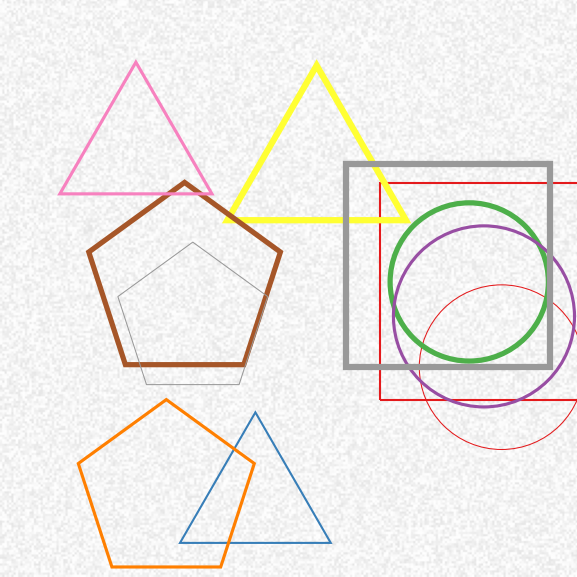[{"shape": "square", "thickness": 1, "radius": 0.94, "center": [0.845, 0.495]}, {"shape": "circle", "thickness": 0.5, "radius": 0.71, "center": [0.869, 0.363]}, {"shape": "triangle", "thickness": 1, "radius": 0.75, "center": [0.442, 0.134]}, {"shape": "circle", "thickness": 2.5, "radius": 0.69, "center": [0.813, 0.511]}, {"shape": "circle", "thickness": 1.5, "radius": 0.78, "center": [0.838, 0.451]}, {"shape": "pentagon", "thickness": 1.5, "radius": 0.8, "center": [0.288, 0.147]}, {"shape": "triangle", "thickness": 3, "radius": 0.89, "center": [0.548, 0.707]}, {"shape": "pentagon", "thickness": 2.5, "radius": 0.87, "center": [0.32, 0.509]}, {"shape": "triangle", "thickness": 1.5, "radius": 0.76, "center": [0.235, 0.739]}, {"shape": "square", "thickness": 3, "radius": 0.88, "center": [0.776, 0.54]}, {"shape": "pentagon", "thickness": 0.5, "radius": 0.68, "center": [0.334, 0.443]}]